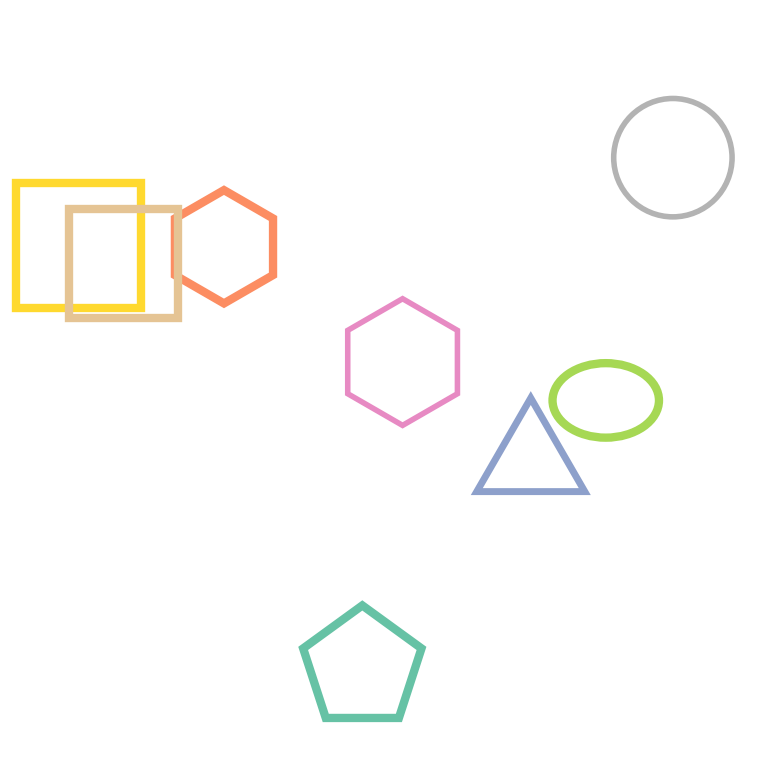[{"shape": "pentagon", "thickness": 3, "radius": 0.4, "center": [0.471, 0.133]}, {"shape": "hexagon", "thickness": 3, "radius": 0.37, "center": [0.291, 0.68]}, {"shape": "triangle", "thickness": 2.5, "radius": 0.4, "center": [0.689, 0.402]}, {"shape": "hexagon", "thickness": 2, "radius": 0.41, "center": [0.523, 0.53]}, {"shape": "oval", "thickness": 3, "radius": 0.35, "center": [0.787, 0.48]}, {"shape": "square", "thickness": 3, "radius": 0.41, "center": [0.102, 0.681]}, {"shape": "square", "thickness": 3, "radius": 0.35, "center": [0.16, 0.658]}, {"shape": "circle", "thickness": 2, "radius": 0.38, "center": [0.874, 0.795]}]